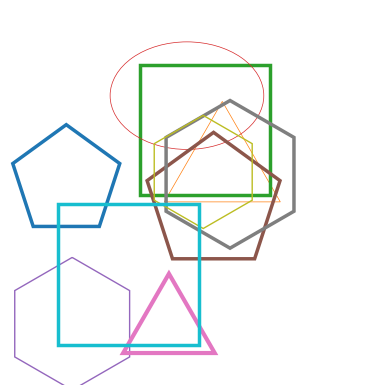[{"shape": "pentagon", "thickness": 2.5, "radius": 0.73, "center": [0.172, 0.53]}, {"shape": "triangle", "thickness": 0.5, "radius": 0.87, "center": [0.577, 0.563]}, {"shape": "square", "thickness": 2.5, "radius": 0.84, "center": [0.532, 0.661]}, {"shape": "oval", "thickness": 0.5, "radius": 1.0, "center": [0.486, 0.752]}, {"shape": "hexagon", "thickness": 1, "radius": 0.86, "center": [0.187, 0.159]}, {"shape": "pentagon", "thickness": 2.5, "radius": 0.91, "center": [0.555, 0.475]}, {"shape": "triangle", "thickness": 3, "radius": 0.69, "center": [0.439, 0.152]}, {"shape": "hexagon", "thickness": 2.5, "radius": 0.96, "center": [0.597, 0.547]}, {"shape": "hexagon", "thickness": 1, "radius": 0.73, "center": [0.528, 0.553]}, {"shape": "square", "thickness": 2.5, "radius": 0.92, "center": [0.334, 0.287]}]